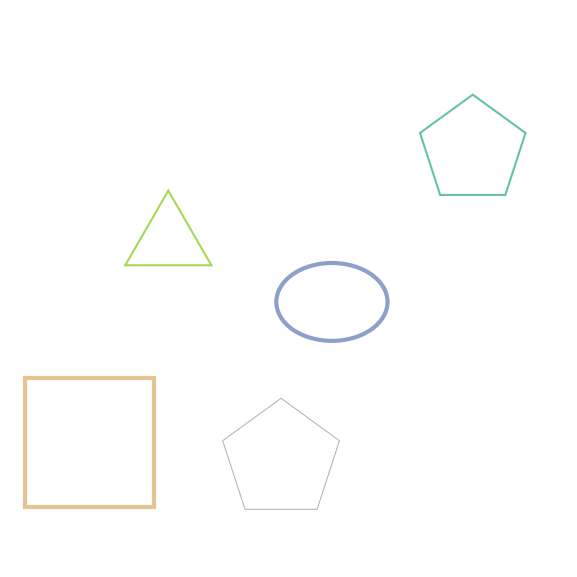[{"shape": "pentagon", "thickness": 1, "radius": 0.48, "center": [0.819, 0.739]}, {"shape": "oval", "thickness": 2, "radius": 0.48, "center": [0.575, 0.476]}, {"shape": "triangle", "thickness": 1, "radius": 0.43, "center": [0.291, 0.583]}, {"shape": "square", "thickness": 2, "radius": 0.56, "center": [0.154, 0.233]}, {"shape": "pentagon", "thickness": 0.5, "radius": 0.53, "center": [0.487, 0.203]}]